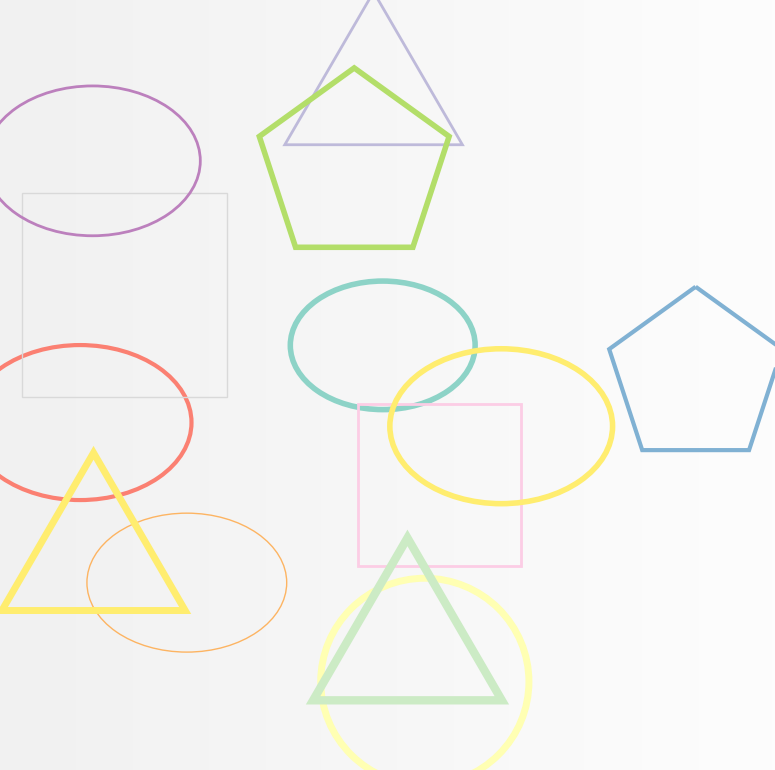[{"shape": "oval", "thickness": 2, "radius": 0.6, "center": [0.494, 0.552]}, {"shape": "circle", "thickness": 2.5, "radius": 0.67, "center": [0.548, 0.115]}, {"shape": "triangle", "thickness": 1, "radius": 0.66, "center": [0.482, 0.878]}, {"shape": "oval", "thickness": 1.5, "radius": 0.72, "center": [0.103, 0.451]}, {"shape": "pentagon", "thickness": 1.5, "radius": 0.59, "center": [0.898, 0.51]}, {"shape": "oval", "thickness": 0.5, "radius": 0.64, "center": [0.241, 0.243]}, {"shape": "pentagon", "thickness": 2, "radius": 0.64, "center": [0.457, 0.783]}, {"shape": "square", "thickness": 1, "radius": 0.53, "center": [0.568, 0.371]}, {"shape": "square", "thickness": 0.5, "radius": 0.66, "center": [0.161, 0.617]}, {"shape": "oval", "thickness": 1, "radius": 0.69, "center": [0.119, 0.791]}, {"shape": "triangle", "thickness": 3, "radius": 0.7, "center": [0.526, 0.161]}, {"shape": "oval", "thickness": 2, "radius": 0.72, "center": [0.647, 0.446]}, {"shape": "triangle", "thickness": 2.5, "radius": 0.68, "center": [0.121, 0.275]}]